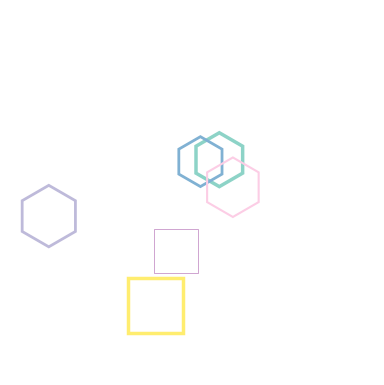[{"shape": "hexagon", "thickness": 2.5, "radius": 0.35, "center": [0.57, 0.585]}, {"shape": "hexagon", "thickness": 2, "radius": 0.4, "center": [0.127, 0.439]}, {"shape": "hexagon", "thickness": 2, "radius": 0.32, "center": [0.521, 0.58]}, {"shape": "hexagon", "thickness": 1.5, "radius": 0.39, "center": [0.605, 0.514]}, {"shape": "square", "thickness": 0.5, "radius": 0.29, "center": [0.457, 0.347]}, {"shape": "square", "thickness": 2.5, "radius": 0.36, "center": [0.404, 0.207]}]